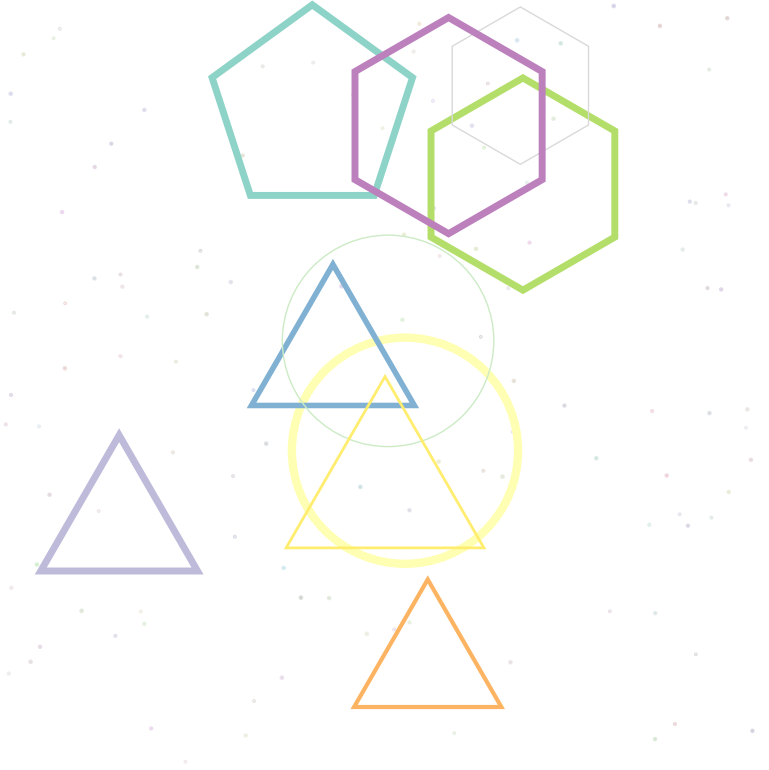[{"shape": "pentagon", "thickness": 2.5, "radius": 0.68, "center": [0.406, 0.857]}, {"shape": "circle", "thickness": 3, "radius": 0.73, "center": [0.526, 0.415]}, {"shape": "triangle", "thickness": 2.5, "radius": 0.59, "center": [0.155, 0.317]}, {"shape": "triangle", "thickness": 2, "radius": 0.61, "center": [0.432, 0.534]}, {"shape": "triangle", "thickness": 1.5, "radius": 0.55, "center": [0.555, 0.137]}, {"shape": "hexagon", "thickness": 2.5, "radius": 0.69, "center": [0.679, 0.761]}, {"shape": "hexagon", "thickness": 0.5, "radius": 0.51, "center": [0.676, 0.889]}, {"shape": "hexagon", "thickness": 2.5, "radius": 0.7, "center": [0.583, 0.837]}, {"shape": "circle", "thickness": 0.5, "radius": 0.69, "center": [0.504, 0.557]}, {"shape": "triangle", "thickness": 1, "radius": 0.74, "center": [0.5, 0.363]}]